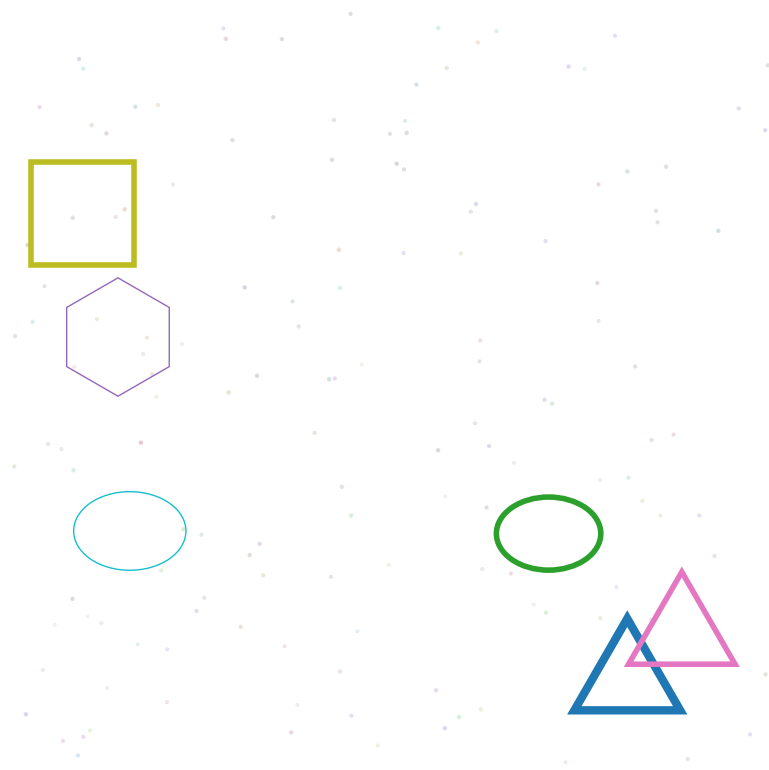[{"shape": "triangle", "thickness": 3, "radius": 0.4, "center": [0.815, 0.117]}, {"shape": "oval", "thickness": 2, "radius": 0.34, "center": [0.712, 0.307]}, {"shape": "hexagon", "thickness": 0.5, "radius": 0.38, "center": [0.153, 0.562]}, {"shape": "triangle", "thickness": 2, "radius": 0.4, "center": [0.885, 0.177]}, {"shape": "square", "thickness": 2, "radius": 0.33, "center": [0.107, 0.723]}, {"shape": "oval", "thickness": 0.5, "radius": 0.36, "center": [0.169, 0.31]}]